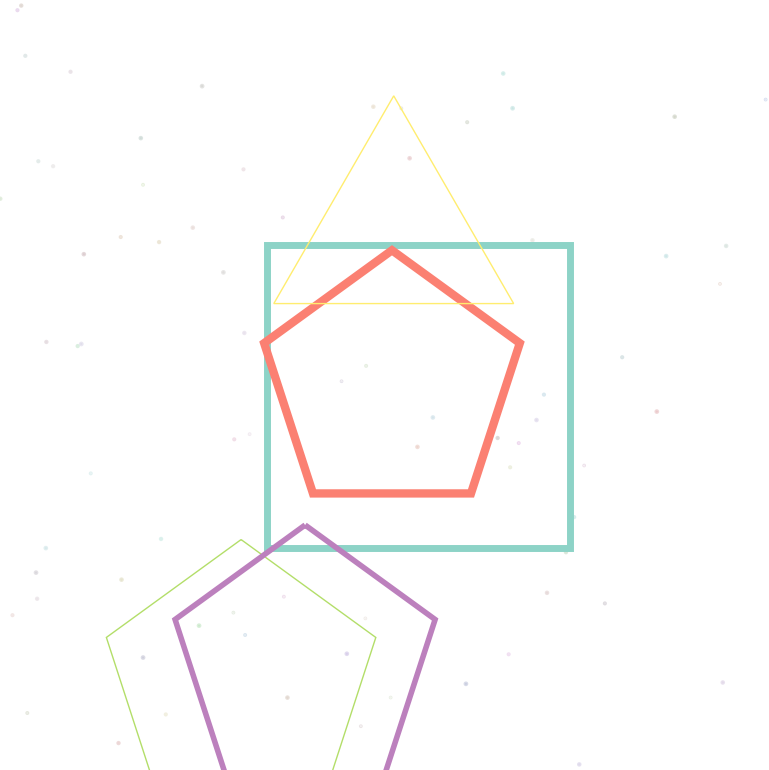[{"shape": "square", "thickness": 2.5, "radius": 0.98, "center": [0.543, 0.485]}, {"shape": "pentagon", "thickness": 3, "radius": 0.87, "center": [0.509, 0.5]}, {"shape": "pentagon", "thickness": 0.5, "radius": 0.92, "center": [0.313, 0.115]}, {"shape": "pentagon", "thickness": 2, "radius": 0.89, "center": [0.396, 0.141]}, {"shape": "triangle", "thickness": 0.5, "radius": 0.9, "center": [0.511, 0.696]}]